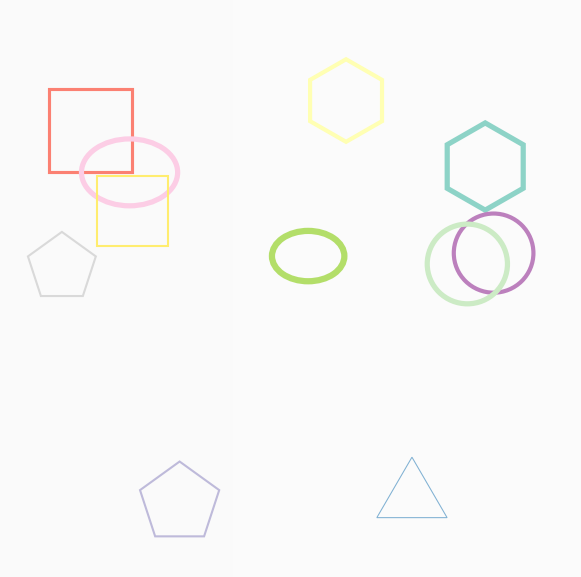[{"shape": "hexagon", "thickness": 2.5, "radius": 0.38, "center": [0.835, 0.711]}, {"shape": "hexagon", "thickness": 2, "radius": 0.36, "center": [0.595, 0.825]}, {"shape": "pentagon", "thickness": 1, "radius": 0.36, "center": [0.309, 0.128]}, {"shape": "square", "thickness": 1.5, "radius": 0.36, "center": [0.156, 0.773]}, {"shape": "triangle", "thickness": 0.5, "radius": 0.35, "center": [0.709, 0.138]}, {"shape": "oval", "thickness": 3, "radius": 0.31, "center": [0.53, 0.556]}, {"shape": "oval", "thickness": 2.5, "radius": 0.41, "center": [0.223, 0.701]}, {"shape": "pentagon", "thickness": 1, "radius": 0.31, "center": [0.106, 0.536]}, {"shape": "circle", "thickness": 2, "radius": 0.34, "center": [0.849, 0.561]}, {"shape": "circle", "thickness": 2.5, "radius": 0.35, "center": [0.804, 0.542]}, {"shape": "square", "thickness": 1, "radius": 0.3, "center": [0.228, 0.634]}]